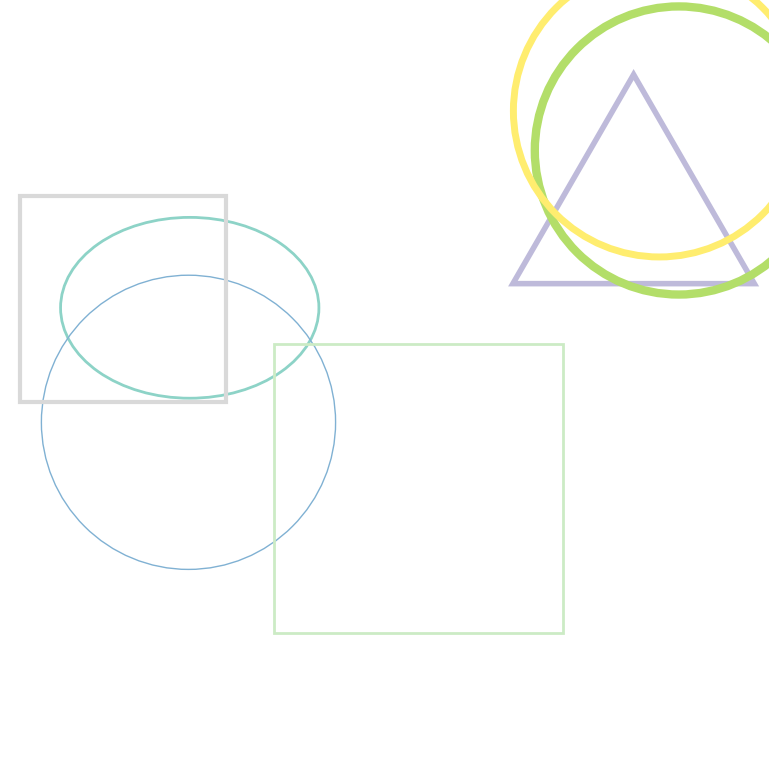[{"shape": "oval", "thickness": 1, "radius": 0.84, "center": [0.246, 0.6]}, {"shape": "triangle", "thickness": 2, "radius": 0.91, "center": [0.823, 0.722]}, {"shape": "circle", "thickness": 0.5, "radius": 0.96, "center": [0.245, 0.452]}, {"shape": "circle", "thickness": 3, "radius": 0.94, "center": [0.882, 0.805]}, {"shape": "square", "thickness": 1.5, "radius": 0.67, "center": [0.16, 0.612]}, {"shape": "square", "thickness": 1, "radius": 0.94, "center": [0.543, 0.365]}, {"shape": "circle", "thickness": 2.5, "radius": 0.95, "center": [0.856, 0.856]}]